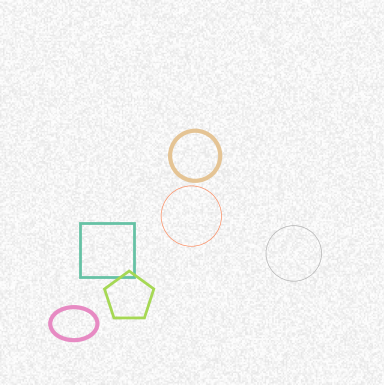[{"shape": "square", "thickness": 2, "radius": 0.35, "center": [0.279, 0.351]}, {"shape": "circle", "thickness": 0.5, "radius": 0.39, "center": [0.497, 0.439]}, {"shape": "oval", "thickness": 3, "radius": 0.31, "center": [0.192, 0.159]}, {"shape": "pentagon", "thickness": 2, "radius": 0.34, "center": [0.336, 0.229]}, {"shape": "circle", "thickness": 3, "radius": 0.33, "center": [0.507, 0.595]}, {"shape": "circle", "thickness": 0.5, "radius": 0.36, "center": [0.763, 0.342]}]